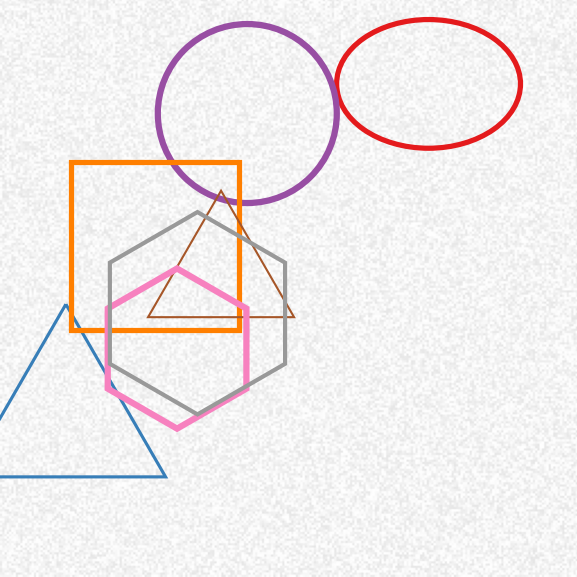[{"shape": "oval", "thickness": 2.5, "radius": 0.8, "center": [0.742, 0.854]}, {"shape": "triangle", "thickness": 1.5, "radius": 1.0, "center": [0.114, 0.273]}, {"shape": "circle", "thickness": 3, "radius": 0.77, "center": [0.428, 0.803]}, {"shape": "square", "thickness": 2.5, "radius": 0.73, "center": [0.268, 0.573]}, {"shape": "triangle", "thickness": 1, "radius": 0.73, "center": [0.383, 0.523]}, {"shape": "hexagon", "thickness": 3, "radius": 0.69, "center": [0.307, 0.396]}, {"shape": "hexagon", "thickness": 2, "radius": 0.88, "center": [0.342, 0.457]}]